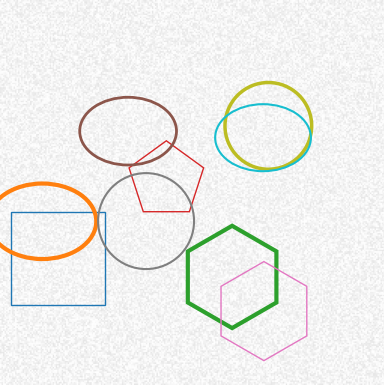[{"shape": "square", "thickness": 1, "radius": 0.61, "center": [0.151, 0.328]}, {"shape": "oval", "thickness": 3, "radius": 0.7, "center": [0.11, 0.425]}, {"shape": "hexagon", "thickness": 3, "radius": 0.66, "center": [0.603, 0.281]}, {"shape": "pentagon", "thickness": 1, "radius": 0.51, "center": [0.432, 0.532]}, {"shape": "oval", "thickness": 2, "radius": 0.63, "center": [0.333, 0.659]}, {"shape": "hexagon", "thickness": 1, "radius": 0.64, "center": [0.685, 0.192]}, {"shape": "circle", "thickness": 1.5, "radius": 0.62, "center": [0.379, 0.426]}, {"shape": "circle", "thickness": 2.5, "radius": 0.56, "center": [0.697, 0.673]}, {"shape": "oval", "thickness": 1.5, "radius": 0.62, "center": [0.683, 0.642]}]